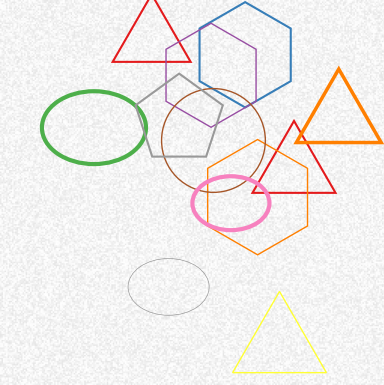[{"shape": "triangle", "thickness": 1.5, "radius": 0.62, "center": [0.764, 0.561]}, {"shape": "triangle", "thickness": 1.5, "radius": 0.58, "center": [0.394, 0.898]}, {"shape": "hexagon", "thickness": 1.5, "radius": 0.68, "center": [0.637, 0.858]}, {"shape": "oval", "thickness": 3, "radius": 0.68, "center": [0.244, 0.668]}, {"shape": "hexagon", "thickness": 1, "radius": 0.68, "center": [0.548, 0.804]}, {"shape": "triangle", "thickness": 2.5, "radius": 0.64, "center": [0.88, 0.693]}, {"shape": "hexagon", "thickness": 1, "radius": 0.75, "center": [0.669, 0.488]}, {"shape": "triangle", "thickness": 1, "radius": 0.7, "center": [0.726, 0.102]}, {"shape": "circle", "thickness": 1, "radius": 0.67, "center": [0.554, 0.635]}, {"shape": "oval", "thickness": 3, "radius": 0.5, "center": [0.6, 0.472]}, {"shape": "pentagon", "thickness": 1.5, "radius": 0.6, "center": [0.465, 0.69]}, {"shape": "oval", "thickness": 0.5, "radius": 0.53, "center": [0.438, 0.255]}]